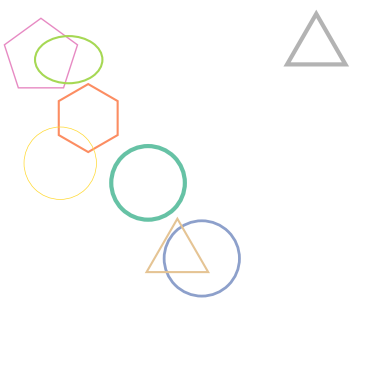[{"shape": "circle", "thickness": 3, "radius": 0.48, "center": [0.385, 0.525]}, {"shape": "hexagon", "thickness": 1.5, "radius": 0.44, "center": [0.229, 0.693]}, {"shape": "circle", "thickness": 2, "radius": 0.49, "center": [0.524, 0.329]}, {"shape": "pentagon", "thickness": 1, "radius": 0.5, "center": [0.106, 0.853]}, {"shape": "oval", "thickness": 1.5, "radius": 0.44, "center": [0.178, 0.845]}, {"shape": "circle", "thickness": 0.5, "radius": 0.47, "center": [0.156, 0.576]}, {"shape": "triangle", "thickness": 1.5, "radius": 0.46, "center": [0.461, 0.339]}, {"shape": "triangle", "thickness": 3, "radius": 0.44, "center": [0.821, 0.877]}]